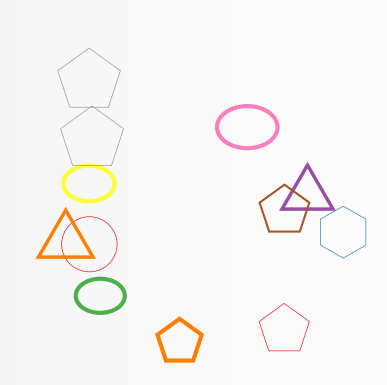[{"shape": "circle", "thickness": 0.5, "radius": 0.36, "center": [0.231, 0.365]}, {"shape": "pentagon", "thickness": 0.5, "radius": 0.34, "center": [0.734, 0.144]}, {"shape": "hexagon", "thickness": 0.5, "radius": 0.34, "center": [0.886, 0.397]}, {"shape": "oval", "thickness": 3, "radius": 0.32, "center": [0.259, 0.232]}, {"shape": "triangle", "thickness": 2.5, "radius": 0.38, "center": [0.794, 0.495]}, {"shape": "triangle", "thickness": 2.5, "radius": 0.41, "center": [0.17, 0.373]}, {"shape": "pentagon", "thickness": 3, "radius": 0.3, "center": [0.463, 0.112]}, {"shape": "oval", "thickness": 3, "radius": 0.33, "center": [0.23, 0.523]}, {"shape": "pentagon", "thickness": 1.5, "radius": 0.34, "center": [0.734, 0.453]}, {"shape": "oval", "thickness": 3, "radius": 0.39, "center": [0.638, 0.67]}, {"shape": "pentagon", "thickness": 0.5, "radius": 0.42, "center": [0.23, 0.79]}, {"shape": "pentagon", "thickness": 0.5, "radius": 0.43, "center": [0.238, 0.639]}]